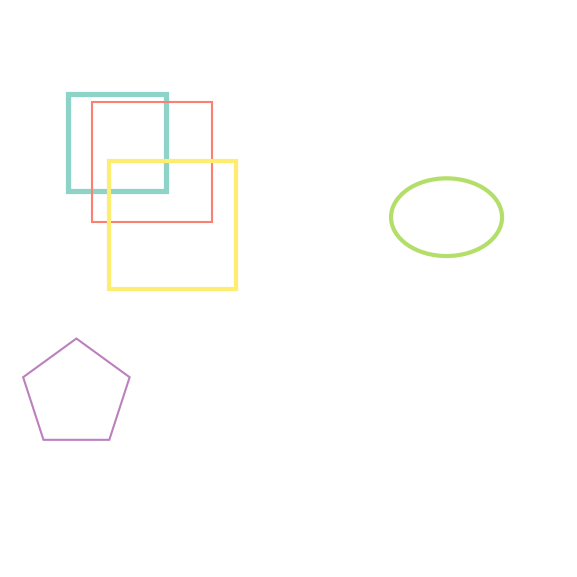[{"shape": "square", "thickness": 2.5, "radius": 0.42, "center": [0.203, 0.753]}, {"shape": "square", "thickness": 1, "radius": 0.52, "center": [0.263, 0.718]}, {"shape": "oval", "thickness": 2, "radius": 0.48, "center": [0.773, 0.623]}, {"shape": "pentagon", "thickness": 1, "radius": 0.48, "center": [0.132, 0.316]}, {"shape": "square", "thickness": 2, "radius": 0.55, "center": [0.299, 0.609]}]